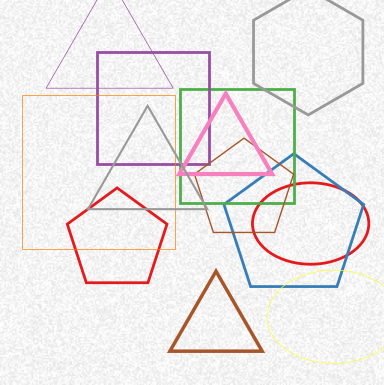[{"shape": "oval", "thickness": 2, "radius": 0.76, "center": [0.807, 0.419]}, {"shape": "pentagon", "thickness": 2, "radius": 0.68, "center": [0.304, 0.376]}, {"shape": "pentagon", "thickness": 2, "radius": 0.95, "center": [0.763, 0.41]}, {"shape": "square", "thickness": 2, "radius": 0.74, "center": [0.616, 0.621]}, {"shape": "square", "thickness": 2, "radius": 0.73, "center": [0.398, 0.718]}, {"shape": "triangle", "thickness": 0.5, "radius": 0.95, "center": [0.285, 0.866]}, {"shape": "square", "thickness": 0.5, "radius": 1.0, "center": [0.256, 0.552]}, {"shape": "oval", "thickness": 0.5, "radius": 0.86, "center": [0.866, 0.177]}, {"shape": "triangle", "thickness": 2.5, "radius": 0.69, "center": [0.561, 0.157]}, {"shape": "pentagon", "thickness": 1, "radius": 0.68, "center": [0.634, 0.506]}, {"shape": "triangle", "thickness": 3, "radius": 0.7, "center": [0.586, 0.618]}, {"shape": "triangle", "thickness": 1.5, "radius": 0.89, "center": [0.383, 0.546]}, {"shape": "hexagon", "thickness": 2, "radius": 0.82, "center": [0.801, 0.865]}]